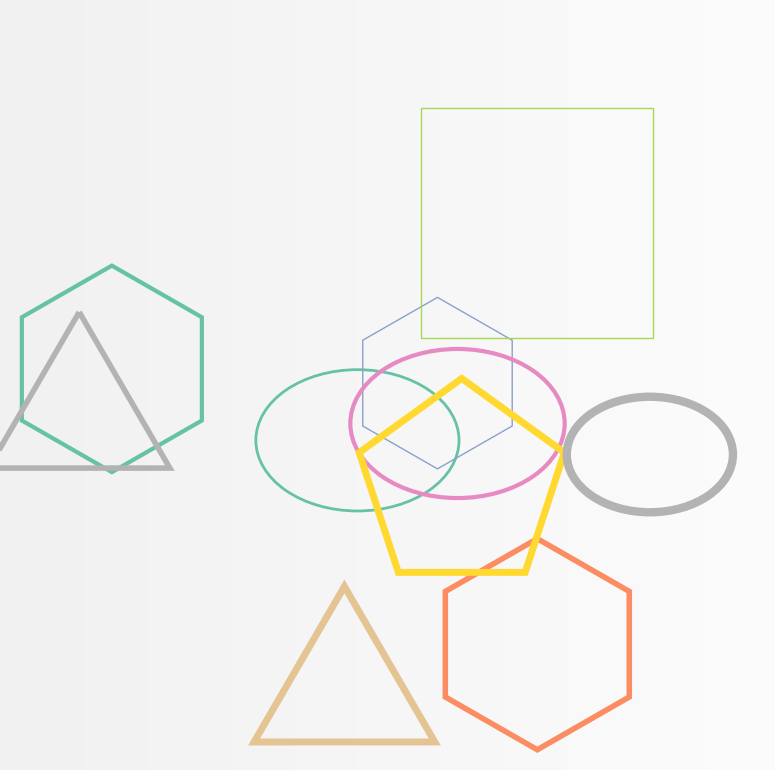[{"shape": "hexagon", "thickness": 1.5, "radius": 0.67, "center": [0.144, 0.521]}, {"shape": "oval", "thickness": 1, "radius": 0.66, "center": [0.461, 0.428]}, {"shape": "hexagon", "thickness": 2, "radius": 0.69, "center": [0.693, 0.163]}, {"shape": "hexagon", "thickness": 0.5, "radius": 0.56, "center": [0.564, 0.502]}, {"shape": "oval", "thickness": 1.5, "radius": 0.69, "center": [0.59, 0.45]}, {"shape": "square", "thickness": 0.5, "radius": 0.75, "center": [0.693, 0.711]}, {"shape": "pentagon", "thickness": 2.5, "radius": 0.7, "center": [0.596, 0.369]}, {"shape": "triangle", "thickness": 2.5, "radius": 0.67, "center": [0.444, 0.104]}, {"shape": "triangle", "thickness": 2, "radius": 0.68, "center": [0.102, 0.46]}, {"shape": "oval", "thickness": 3, "radius": 0.54, "center": [0.839, 0.41]}]